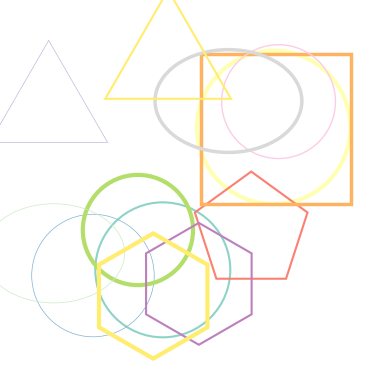[{"shape": "circle", "thickness": 1.5, "radius": 0.88, "center": [0.423, 0.299]}, {"shape": "circle", "thickness": 3, "radius": 1.0, "center": [0.711, 0.669]}, {"shape": "triangle", "thickness": 0.5, "radius": 0.88, "center": [0.126, 0.718]}, {"shape": "pentagon", "thickness": 1.5, "radius": 0.77, "center": [0.652, 0.401]}, {"shape": "circle", "thickness": 0.5, "radius": 0.8, "center": [0.241, 0.284]}, {"shape": "square", "thickness": 2.5, "radius": 0.98, "center": [0.716, 0.664]}, {"shape": "circle", "thickness": 3, "radius": 0.72, "center": [0.358, 0.403]}, {"shape": "circle", "thickness": 1, "radius": 0.74, "center": [0.724, 0.736]}, {"shape": "oval", "thickness": 2.5, "radius": 0.95, "center": [0.593, 0.738]}, {"shape": "hexagon", "thickness": 1.5, "radius": 0.79, "center": [0.516, 0.263]}, {"shape": "oval", "thickness": 0.5, "radius": 0.92, "center": [0.14, 0.342]}, {"shape": "hexagon", "thickness": 3, "radius": 0.81, "center": [0.398, 0.231]}, {"shape": "triangle", "thickness": 1.5, "radius": 0.94, "center": [0.437, 0.838]}]